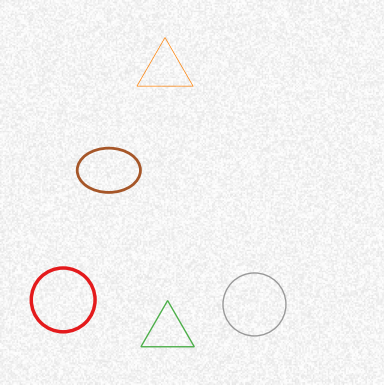[{"shape": "circle", "thickness": 2.5, "radius": 0.41, "center": [0.164, 0.221]}, {"shape": "triangle", "thickness": 1, "radius": 0.4, "center": [0.435, 0.139]}, {"shape": "triangle", "thickness": 0.5, "radius": 0.42, "center": [0.429, 0.818]}, {"shape": "oval", "thickness": 2, "radius": 0.41, "center": [0.283, 0.558]}, {"shape": "circle", "thickness": 1, "radius": 0.41, "center": [0.661, 0.209]}]